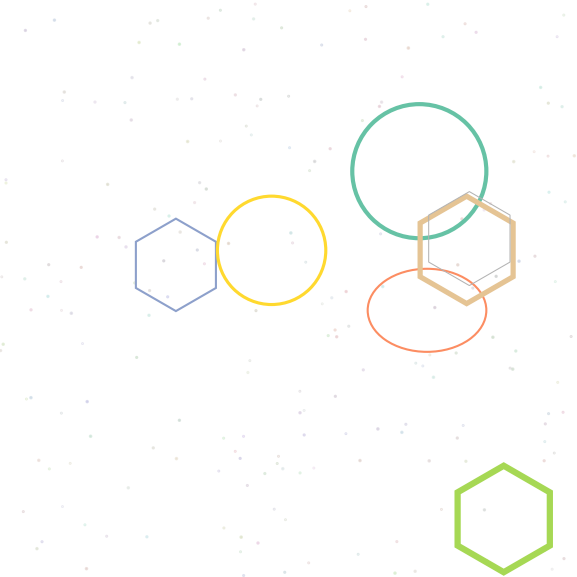[{"shape": "circle", "thickness": 2, "radius": 0.58, "center": [0.726, 0.703]}, {"shape": "oval", "thickness": 1, "radius": 0.51, "center": [0.739, 0.462]}, {"shape": "hexagon", "thickness": 1, "radius": 0.4, "center": [0.305, 0.54]}, {"shape": "hexagon", "thickness": 3, "radius": 0.46, "center": [0.872, 0.1]}, {"shape": "circle", "thickness": 1.5, "radius": 0.47, "center": [0.47, 0.566]}, {"shape": "hexagon", "thickness": 2.5, "radius": 0.46, "center": [0.808, 0.566]}, {"shape": "hexagon", "thickness": 0.5, "radius": 0.41, "center": [0.813, 0.586]}]